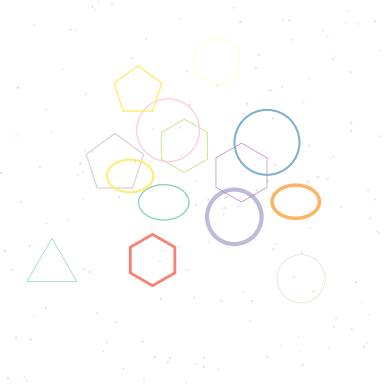[{"shape": "triangle", "thickness": 0.5, "radius": 0.37, "center": [0.135, 0.306]}, {"shape": "oval", "thickness": 1, "radius": 0.33, "center": [0.425, 0.474]}, {"shape": "hexagon", "thickness": 0.5, "radius": 0.33, "center": [0.565, 0.841]}, {"shape": "circle", "thickness": 3, "radius": 0.35, "center": [0.609, 0.437]}, {"shape": "hexagon", "thickness": 2, "radius": 0.33, "center": [0.396, 0.325]}, {"shape": "circle", "thickness": 1.5, "radius": 0.42, "center": [0.693, 0.63]}, {"shape": "oval", "thickness": 2.5, "radius": 0.31, "center": [0.768, 0.476]}, {"shape": "hexagon", "thickness": 0.5, "radius": 0.35, "center": [0.479, 0.621]}, {"shape": "circle", "thickness": 1, "radius": 0.41, "center": [0.437, 0.662]}, {"shape": "pentagon", "thickness": 1, "radius": 0.39, "center": [0.298, 0.575]}, {"shape": "hexagon", "thickness": 0.5, "radius": 0.38, "center": [0.627, 0.552]}, {"shape": "circle", "thickness": 0.5, "radius": 0.31, "center": [0.782, 0.276]}, {"shape": "pentagon", "thickness": 1, "radius": 0.32, "center": [0.358, 0.764]}, {"shape": "oval", "thickness": 1.5, "radius": 0.3, "center": [0.338, 0.543]}]